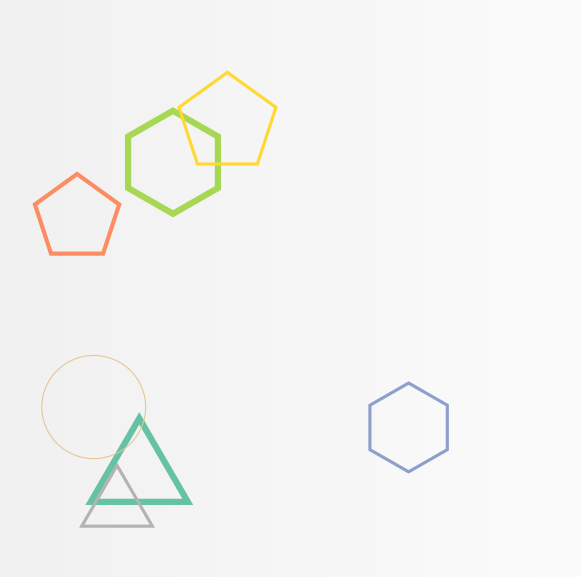[{"shape": "triangle", "thickness": 3, "radius": 0.48, "center": [0.24, 0.178]}, {"shape": "pentagon", "thickness": 2, "radius": 0.38, "center": [0.133, 0.622]}, {"shape": "hexagon", "thickness": 1.5, "radius": 0.38, "center": [0.703, 0.259]}, {"shape": "hexagon", "thickness": 3, "radius": 0.45, "center": [0.298, 0.718]}, {"shape": "pentagon", "thickness": 1.5, "radius": 0.44, "center": [0.391, 0.786]}, {"shape": "circle", "thickness": 0.5, "radius": 0.45, "center": [0.161, 0.294]}, {"shape": "triangle", "thickness": 1.5, "radius": 0.35, "center": [0.201, 0.123]}]